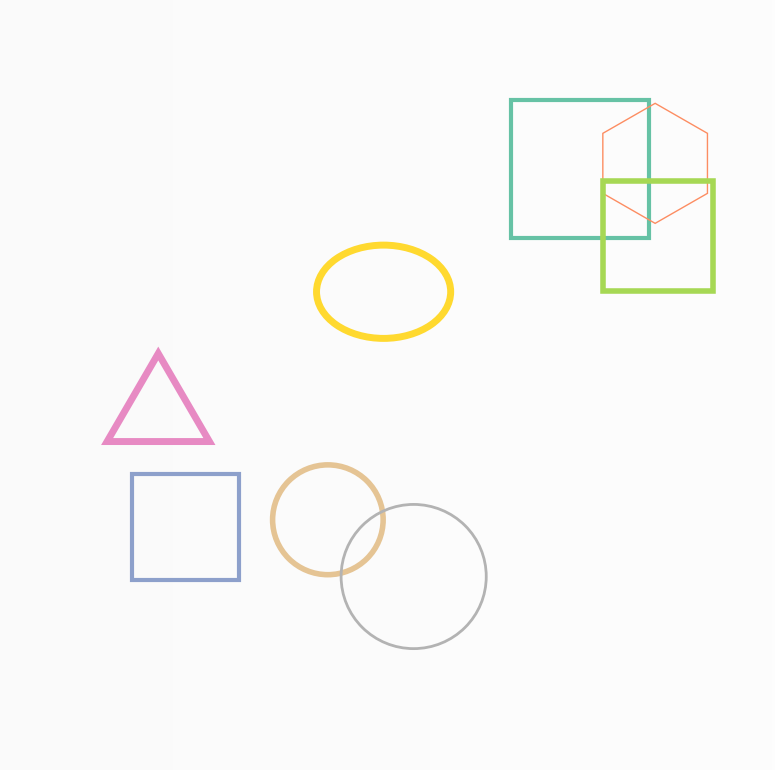[{"shape": "square", "thickness": 1.5, "radius": 0.45, "center": [0.748, 0.781]}, {"shape": "hexagon", "thickness": 0.5, "radius": 0.39, "center": [0.845, 0.788]}, {"shape": "square", "thickness": 1.5, "radius": 0.34, "center": [0.239, 0.315]}, {"shape": "triangle", "thickness": 2.5, "radius": 0.38, "center": [0.204, 0.465]}, {"shape": "square", "thickness": 2, "radius": 0.36, "center": [0.849, 0.694]}, {"shape": "oval", "thickness": 2.5, "radius": 0.43, "center": [0.495, 0.621]}, {"shape": "circle", "thickness": 2, "radius": 0.36, "center": [0.423, 0.325]}, {"shape": "circle", "thickness": 1, "radius": 0.47, "center": [0.534, 0.251]}]